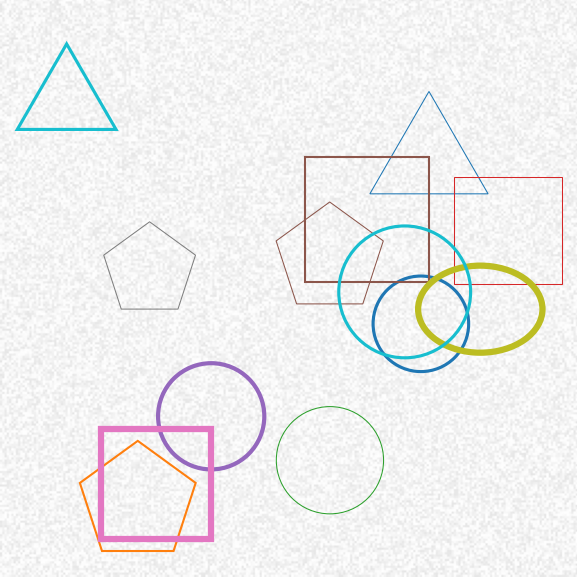[{"shape": "circle", "thickness": 1.5, "radius": 0.41, "center": [0.729, 0.438]}, {"shape": "triangle", "thickness": 0.5, "radius": 0.59, "center": [0.743, 0.723]}, {"shape": "pentagon", "thickness": 1, "radius": 0.53, "center": [0.239, 0.13]}, {"shape": "circle", "thickness": 0.5, "radius": 0.46, "center": [0.571, 0.202]}, {"shape": "square", "thickness": 0.5, "radius": 0.47, "center": [0.88, 0.6]}, {"shape": "circle", "thickness": 2, "radius": 0.46, "center": [0.366, 0.278]}, {"shape": "pentagon", "thickness": 0.5, "radius": 0.49, "center": [0.571, 0.552]}, {"shape": "square", "thickness": 1, "radius": 0.54, "center": [0.635, 0.619]}, {"shape": "square", "thickness": 3, "radius": 0.48, "center": [0.27, 0.162]}, {"shape": "pentagon", "thickness": 0.5, "radius": 0.42, "center": [0.259, 0.532]}, {"shape": "oval", "thickness": 3, "radius": 0.54, "center": [0.832, 0.464]}, {"shape": "circle", "thickness": 1.5, "radius": 0.57, "center": [0.701, 0.494]}, {"shape": "triangle", "thickness": 1.5, "radius": 0.49, "center": [0.115, 0.824]}]